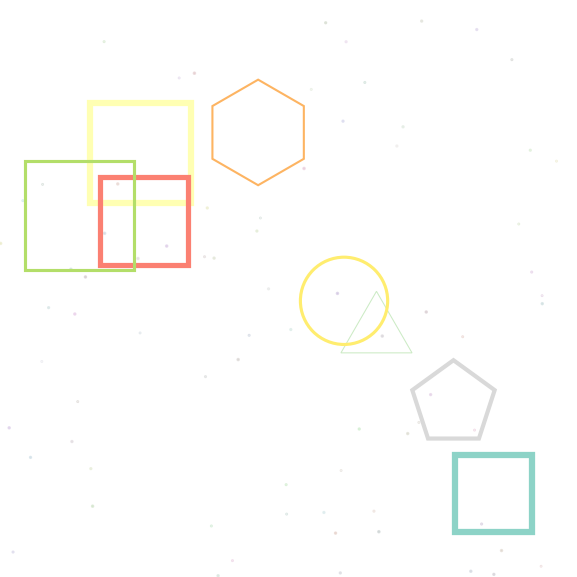[{"shape": "square", "thickness": 3, "radius": 0.33, "center": [0.854, 0.145]}, {"shape": "square", "thickness": 3, "radius": 0.43, "center": [0.243, 0.735]}, {"shape": "square", "thickness": 2.5, "radius": 0.38, "center": [0.249, 0.617]}, {"shape": "hexagon", "thickness": 1, "radius": 0.46, "center": [0.447, 0.77]}, {"shape": "square", "thickness": 1.5, "radius": 0.47, "center": [0.138, 0.626]}, {"shape": "pentagon", "thickness": 2, "radius": 0.37, "center": [0.785, 0.3]}, {"shape": "triangle", "thickness": 0.5, "radius": 0.36, "center": [0.652, 0.424]}, {"shape": "circle", "thickness": 1.5, "radius": 0.38, "center": [0.596, 0.478]}]